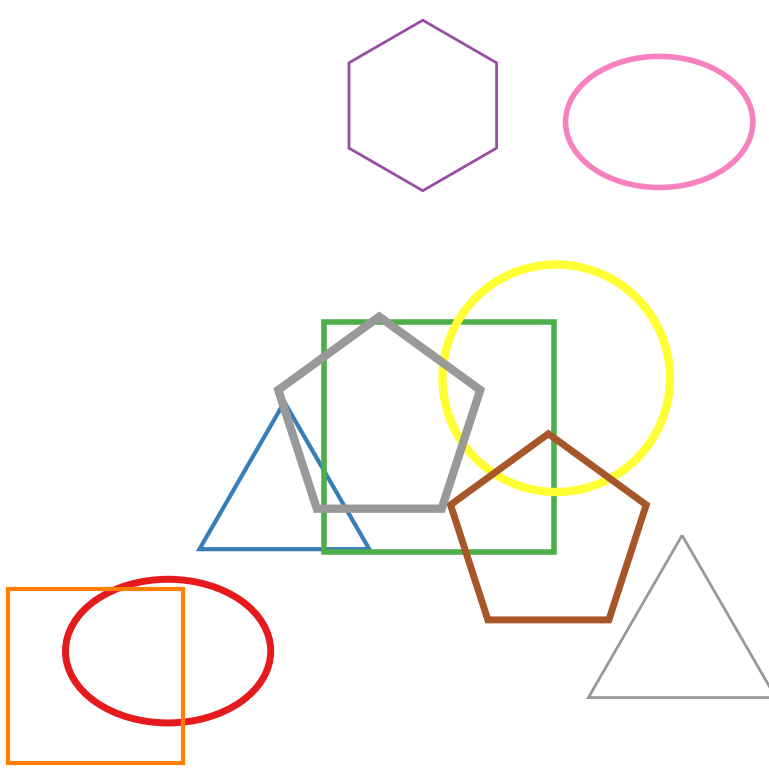[{"shape": "oval", "thickness": 2.5, "radius": 0.67, "center": [0.218, 0.154]}, {"shape": "triangle", "thickness": 1.5, "radius": 0.64, "center": [0.369, 0.35]}, {"shape": "square", "thickness": 2, "radius": 0.75, "center": [0.57, 0.432]}, {"shape": "hexagon", "thickness": 1, "radius": 0.55, "center": [0.549, 0.863]}, {"shape": "square", "thickness": 1.5, "radius": 0.57, "center": [0.124, 0.122]}, {"shape": "circle", "thickness": 3, "radius": 0.74, "center": [0.722, 0.509]}, {"shape": "pentagon", "thickness": 2.5, "radius": 0.67, "center": [0.712, 0.303]}, {"shape": "oval", "thickness": 2, "radius": 0.61, "center": [0.856, 0.842]}, {"shape": "pentagon", "thickness": 3, "radius": 0.69, "center": [0.493, 0.451]}, {"shape": "triangle", "thickness": 1, "radius": 0.7, "center": [0.886, 0.164]}]